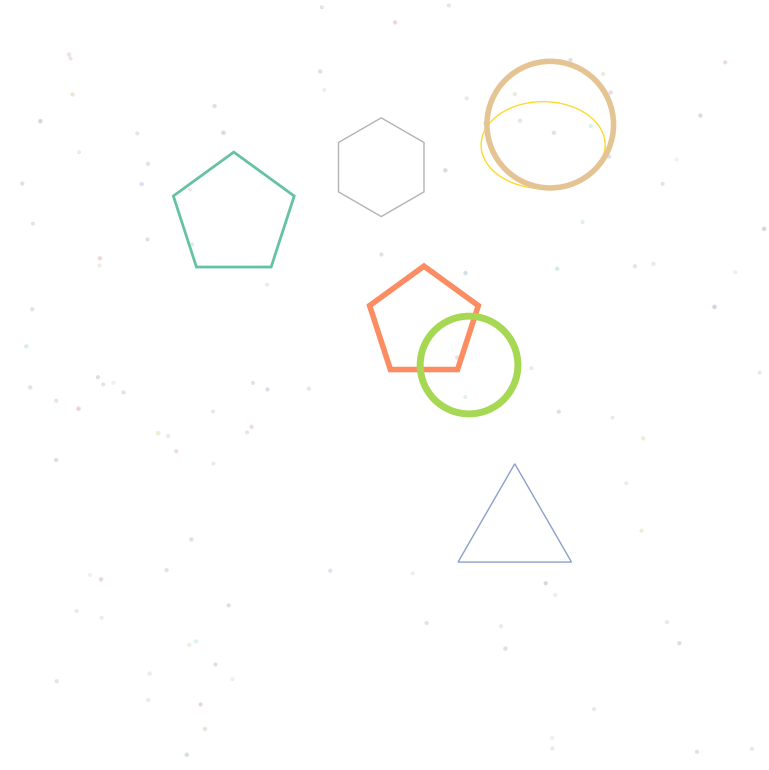[{"shape": "pentagon", "thickness": 1, "radius": 0.41, "center": [0.304, 0.72]}, {"shape": "pentagon", "thickness": 2, "radius": 0.37, "center": [0.551, 0.58]}, {"shape": "triangle", "thickness": 0.5, "radius": 0.43, "center": [0.669, 0.313]}, {"shape": "circle", "thickness": 2.5, "radius": 0.32, "center": [0.609, 0.526]}, {"shape": "oval", "thickness": 0.5, "radius": 0.4, "center": [0.705, 0.812]}, {"shape": "circle", "thickness": 2, "radius": 0.41, "center": [0.715, 0.838]}, {"shape": "hexagon", "thickness": 0.5, "radius": 0.32, "center": [0.495, 0.783]}]